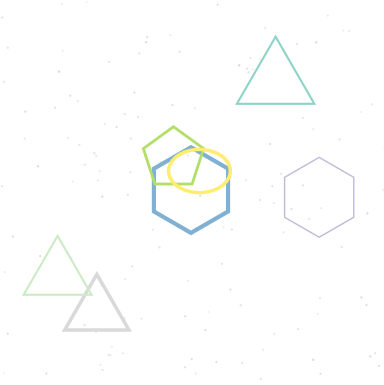[{"shape": "triangle", "thickness": 1.5, "radius": 0.58, "center": [0.716, 0.788]}, {"shape": "hexagon", "thickness": 1, "radius": 0.52, "center": [0.829, 0.488]}, {"shape": "hexagon", "thickness": 3, "radius": 0.56, "center": [0.496, 0.506]}, {"shape": "pentagon", "thickness": 2, "radius": 0.41, "center": [0.451, 0.589]}, {"shape": "triangle", "thickness": 2.5, "radius": 0.48, "center": [0.252, 0.191]}, {"shape": "triangle", "thickness": 1.5, "radius": 0.51, "center": [0.15, 0.285]}, {"shape": "oval", "thickness": 2.5, "radius": 0.4, "center": [0.518, 0.556]}]